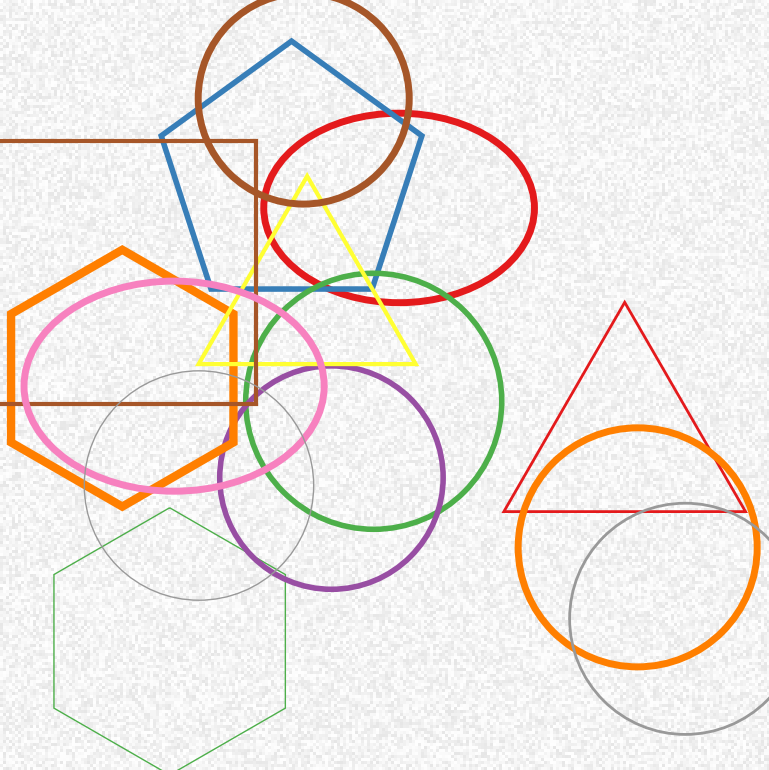[{"shape": "oval", "thickness": 2.5, "radius": 0.88, "center": [0.518, 0.73]}, {"shape": "triangle", "thickness": 1, "radius": 0.91, "center": [0.811, 0.426]}, {"shape": "pentagon", "thickness": 2, "radius": 0.89, "center": [0.379, 0.769]}, {"shape": "hexagon", "thickness": 0.5, "radius": 0.87, "center": [0.22, 0.167]}, {"shape": "circle", "thickness": 2, "radius": 0.83, "center": [0.485, 0.479]}, {"shape": "circle", "thickness": 2, "radius": 0.73, "center": [0.43, 0.38]}, {"shape": "hexagon", "thickness": 3, "radius": 0.83, "center": [0.159, 0.509]}, {"shape": "circle", "thickness": 2.5, "radius": 0.78, "center": [0.828, 0.289]}, {"shape": "triangle", "thickness": 1.5, "radius": 0.81, "center": [0.399, 0.609]}, {"shape": "square", "thickness": 1.5, "radius": 0.86, "center": [0.162, 0.646]}, {"shape": "circle", "thickness": 2.5, "radius": 0.69, "center": [0.394, 0.872]}, {"shape": "oval", "thickness": 2.5, "radius": 0.97, "center": [0.226, 0.499]}, {"shape": "circle", "thickness": 1, "radius": 0.75, "center": [0.89, 0.196]}, {"shape": "circle", "thickness": 0.5, "radius": 0.74, "center": [0.258, 0.369]}]